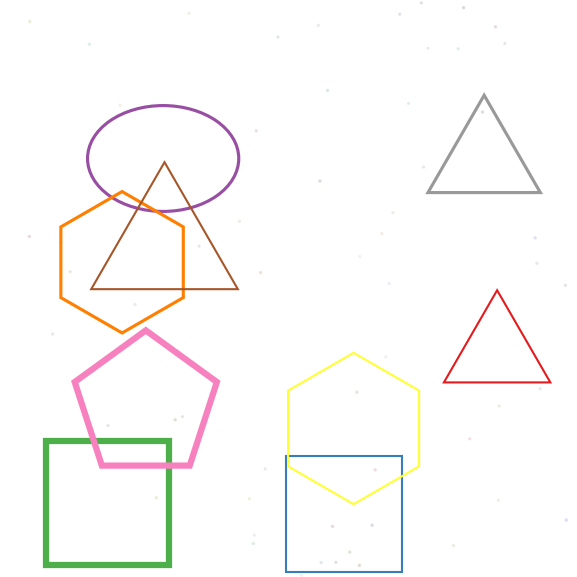[{"shape": "triangle", "thickness": 1, "radius": 0.53, "center": [0.861, 0.39]}, {"shape": "square", "thickness": 1, "radius": 0.5, "center": [0.595, 0.109]}, {"shape": "square", "thickness": 3, "radius": 0.53, "center": [0.186, 0.128]}, {"shape": "oval", "thickness": 1.5, "radius": 0.65, "center": [0.282, 0.725]}, {"shape": "hexagon", "thickness": 1.5, "radius": 0.61, "center": [0.211, 0.545]}, {"shape": "hexagon", "thickness": 1, "radius": 0.66, "center": [0.612, 0.257]}, {"shape": "triangle", "thickness": 1, "radius": 0.73, "center": [0.285, 0.572]}, {"shape": "pentagon", "thickness": 3, "radius": 0.65, "center": [0.252, 0.298]}, {"shape": "triangle", "thickness": 1.5, "radius": 0.56, "center": [0.838, 0.722]}]